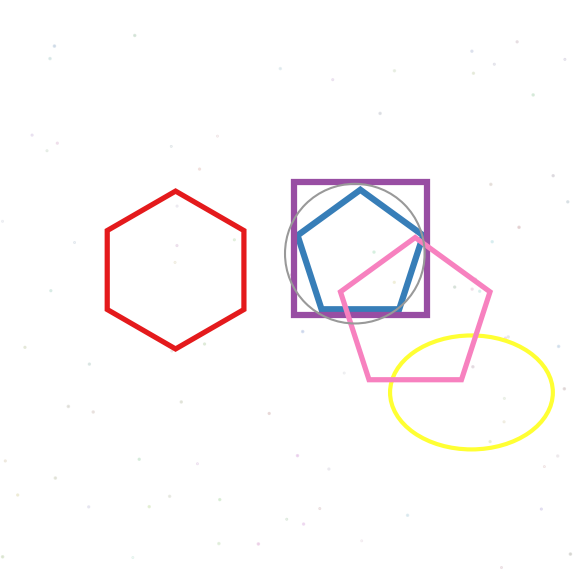[{"shape": "hexagon", "thickness": 2.5, "radius": 0.68, "center": [0.304, 0.532]}, {"shape": "pentagon", "thickness": 3, "radius": 0.57, "center": [0.624, 0.556]}, {"shape": "square", "thickness": 3, "radius": 0.58, "center": [0.625, 0.569]}, {"shape": "oval", "thickness": 2, "radius": 0.7, "center": [0.816, 0.32]}, {"shape": "pentagon", "thickness": 2.5, "radius": 0.68, "center": [0.719, 0.452]}, {"shape": "circle", "thickness": 1, "radius": 0.6, "center": [0.614, 0.56]}]